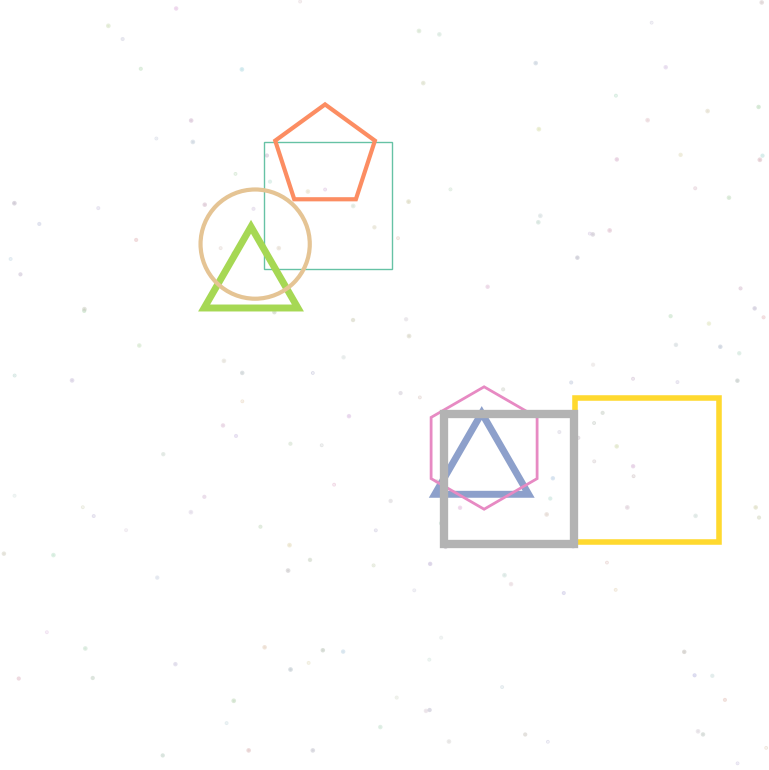[{"shape": "square", "thickness": 0.5, "radius": 0.41, "center": [0.426, 0.733]}, {"shape": "pentagon", "thickness": 1.5, "radius": 0.34, "center": [0.422, 0.796]}, {"shape": "triangle", "thickness": 2.5, "radius": 0.35, "center": [0.626, 0.393]}, {"shape": "hexagon", "thickness": 1, "radius": 0.4, "center": [0.629, 0.418]}, {"shape": "triangle", "thickness": 2.5, "radius": 0.35, "center": [0.326, 0.635]}, {"shape": "square", "thickness": 2, "radius": 0.47, "center": [0.841, 0.389]}, {"shape": "circle", "thickness": 1.5, "radius": 0.35, "center": [0.331, 0.683]}, {"shape": "square", "thickness": 3, "radius": 0.42, "center": [0.661, 0.377]}]